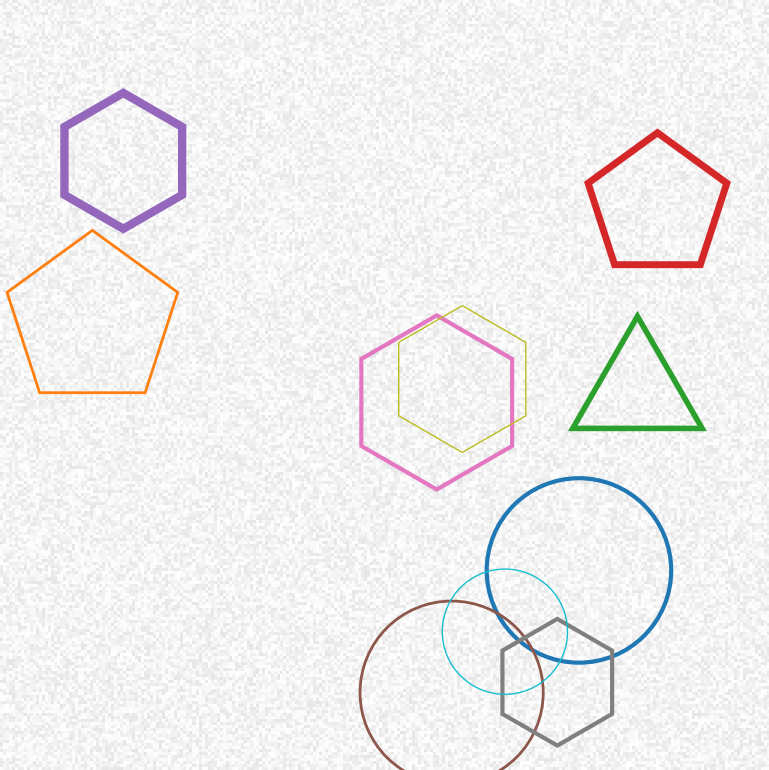[{"shape": "circle", "thickness": 1.5, "radius": 0.6, "center": [0.752, 0.259]}, {"shape": "pentagon", "thickness": 1, "radius": 0.58, "center": [0.12, 0.584]}, {"shape": "triangle", "thickness": 2, "radius": 0.49, "center": [0.828, 0.492]}, {"shape": "pentagon", "thickness": 2.5, "radius": 0.47, "center": [0.854, 0.733]}, {"shape": "hexagon", "thickness": 3, "radius": 0.44, "center": [0.16, 0.791]}, {"shape": "circle", "thickness": 1, "radius": 0.59, "center": [0.587, 0.1]}, {"shape": "hexagon", "thickness": 1.5, "radius": 0.57, "center": [0.567, 0.477]}, {"shape": "hexagon", "thickness": 1.5, "radius": 0.41, "center": [0.724, 0.114]}, {"shape": "hexagon", "thickness": 0.5, "radius": 0.48, "center": [0.6, 0.508]}, {"shape": "circle", "thickness": 0.5, "radius": 0.41, "center": [0.656, 0.18]}]